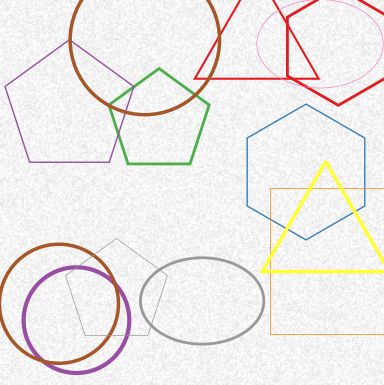[{"shape": "triangle", "thickness": 1.5, "radius": 0.93, "center": [0.667, 0.888]}, {"shape": "hexagon", "thickness": 2, "radius": 0.76, "center": [0.879, 0.879]}, {"shape": "hexagon", "thickness": 1, "radius": 0.88, "center": [0.795, 0.553]}, {"shape": "pentagon", "thickness": 2, "radius": 0.68, "center": [0.413, 0.685]}, {"shape": "circle", "thickness": 3, "radius": 0.69, "center": [0.199, 0.168]}, {"shape": "pentagon", "thickness": 1, "radius": 0.88, "center": [0.18, 0.721]}, {"shape": "square", "thickness": 0.5, "radius": 0.95, "center": [0.89, 0.322]}, {"shape": "triangle", "thickness": 2.5, "radius": 0.95, "center": [0.846, 0.39]}, {"shape": "circle", "thickness": 2.5, "radius": 0.77, "center": [0.153, 0.211]}, {"shape": "circle", "thickness": 2.5, "radius": 0.97, "center": [0.376, 0.896]}, {"shape": "oval", "thickness": 0.5, "radius": 0.82, "center": [0.831, 0.886]}, {"shape": "pentagon", "thickness": 0.5, "radius": 0.7, "center": [0.303, 0.242]}, {"shape": "oval", "thickness": 2, "radius": 0.8, "center": [0.525, 0.218]}]